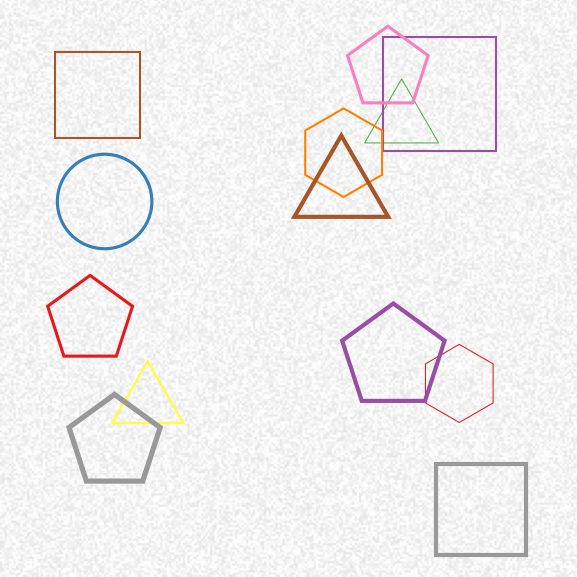[{"shape": "hexagon", "thickness": 0.5, "radius": 0.34, "center": [0.795, 0.335]}, {"shape": "pentagon", "thickness": 1.5, "radius": 0.39, "center": [0.156, 0.445]}, {"shape": "circle", "thickness": 1.5, "radius": 0.41, "center": [0.181, 0.65]}, {"shape": "triangle", "thickness": 0.5, "radius": 0.37, "center": [0.695, 0.789]}, {"shape": "square", "thickness": 1, "radius": 0.49, "center": [0.761, 0.836]}, {"shape": "pentagon", "thickness": 2, "radius": 0.47, "center": [0.681, 0.38]}, {"shape": "hexagon", "thickness": 1, "radius": 0.38, "center": [0.595, 0.735]}, {"shape": "triangle", "thickness": 1, "radius": 0.36, "center": [0.256, 0.302]}, {"shape": "triangle", "thickness": 2, "radius": 0.47, "center": [0.591, 0.671]}, {"shape": "square", "thickness": 1, "radius": 0.37, "center": [0.169, 0.835]}, {"shape": "pentagon", "thickness": 1.5, "radius": 0.37, "center": [0.672, 0.88]}, {"shape": "pentagon", "thickness": 2.5, "radius": 0.41, "center": [0.198, 0.233]}, {"shape": "square", "thickness": 2, "radius": 0.39, "center": [0.833, 0.117]}]